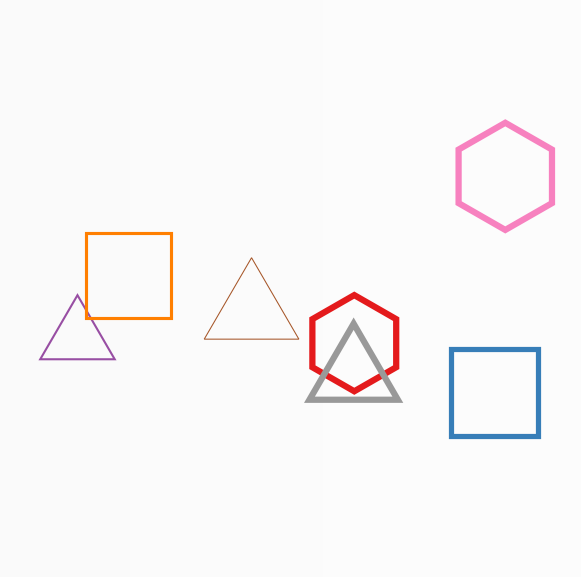[{"shape": "hexagon", "thickness": 3, "radius": 0.42, "center": [0.61, 0.405]}, {"shape": "square", "thickness": 2.5, "radius": 0.38, "center": [0.851, 0.32]}, {"shape": "triangle", "thickness": 1, "radius": 0.37, "center": [0.133, 0.414]}, {"shape": "square", "thickness": 1.5, "radius": 0.36, "center": [0.221, 0.522]}, {"shape": "triangle", "thickness": 0.5, "radius": 0.47, "center": [0.433, 0.459]}, {"shape": "hexagon", "thickness": 3, "radius": 0.46, "center": [0.869, 0.694]}, {"shape": "triangle", "thickness": 3, "radius": 0.44, "center": [0.608, 0.351]}]